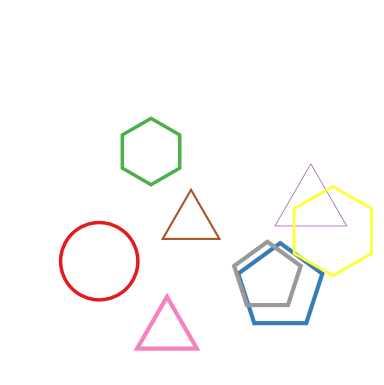[{"shape": "circle", "thickness": 2.5, "radius": 0.5, "center": [0.258, 0.322]}, {"shape": "pentagon", "thickness": 3, "radius": 0.57, "center": [0.728, 0.254]}, {"shape": "hexagon", "thickness": 2.5, "radius": 0.43, "center": [0.392, 0.606]}, {"shape": "triangle", "thickness": 0.5, "radius": 0.54, "center": [0.807, 0.467]}, {"shape": "hexagon", "thickness": 2, "radius": 0.58, "center": [0.865, 0.4]}, {"shape": "triangle", "thickness": 1.5, "radius": 0.43, "center": [0.496, 0.422]}, {"shape": "triangle", "thickness": 3, "radius": 0.45, "center": [0.434, 0.139]}, {"shape": "pentagon", "thickness": 3, "radius": 0.45, "center": [0.695, 0.281]}]